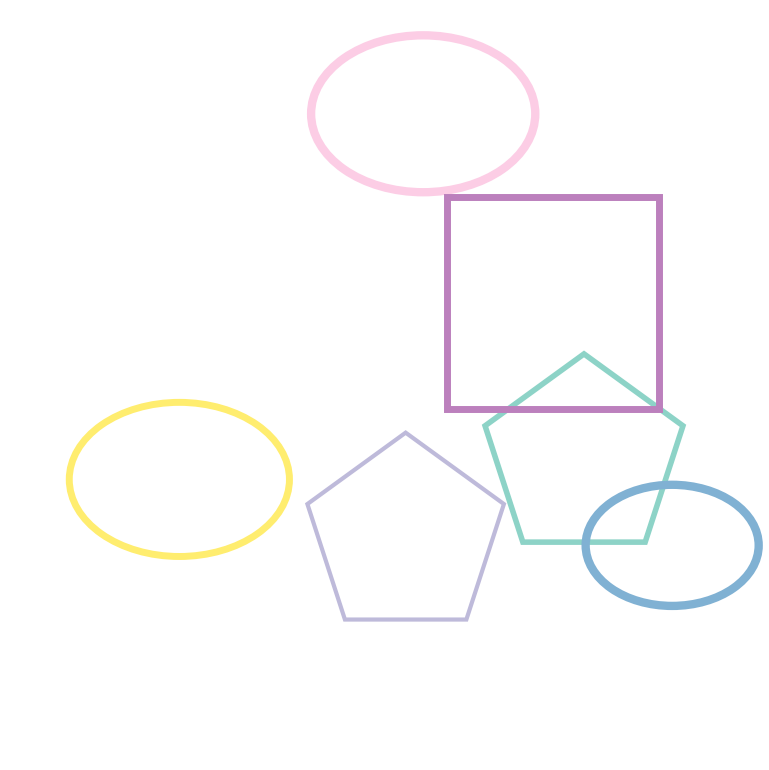[{"shape": "pentagon", "thickness": 2, "radius": 0.68, "center": [0.758, 0.405]}, {"shape": "pentagon", "thickness": 1.5, "radius": 0.67, "center": [0.527, 0.304]}, {"shape": "oval", "thickness": 3, "radius": 0.56, "center": [0.873, 0.292]}, {"shape": "oval", "thickness": 3, "radius": 0.73, "center": [0.55, 0.852]}, {"shape": "square", "thickness": 2.5, "radius": 0.69, "center": [0.718, 0.607]}, {"shape": "oval", "thickness": 2.5, "radius": 0.71, "center": [0.233, 0.377]}]